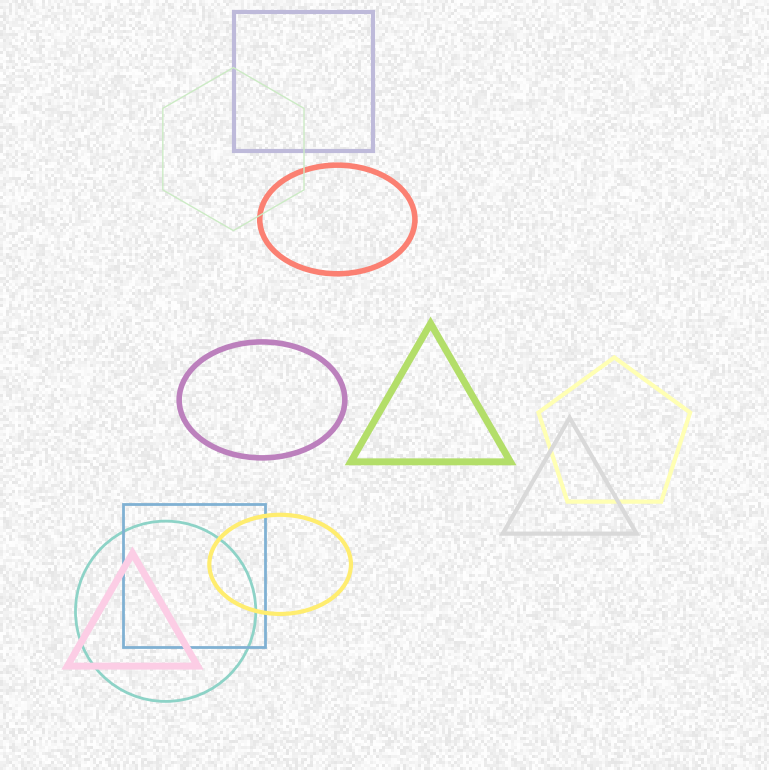[{"shape": "circle", "thickness": 1, "radius": 0.59, "center": [0.215, 0.206]}, {"shape": "pentagon", "thickness": 1.5, "radius": 0.52, "center": [0.798, 0.432]}, {"shape": "square", "thickness": 1.5, "radius": 0.45, "center": [0.394, 0.894]}, {"shape": "oval", "thickness": 2, "radius": 0.5, "center": [0.438, 0.715]}, {"shape": "square", "thickness": 1, "radius": 0.46, "center": [0.252, 0.253]}, {"shape": "triangle", "thickness": 2.5, "radius": 0.6, "center": [0.559, 0.46]}, {"shape": "triangle", "thickness": 2.5, "radius": 0.49, "center": [0.172, 0.184]}, {"shape": "triangle", "thickness": 1.5, "radius": 0.5, "center": [0.74, 0.357]}, {"shape": "oval", "thickness": 2, "radius": 0.54, "center": [0.34, 0.481]}, {"shape": "hexagon", "thickness": 0.5, "radius": 0.53, "center": [0.303, 0.806]}, {"shape": "oval", "thickness": 1.5, "radius": 0.46, "center": [0.364, 0.267]}]